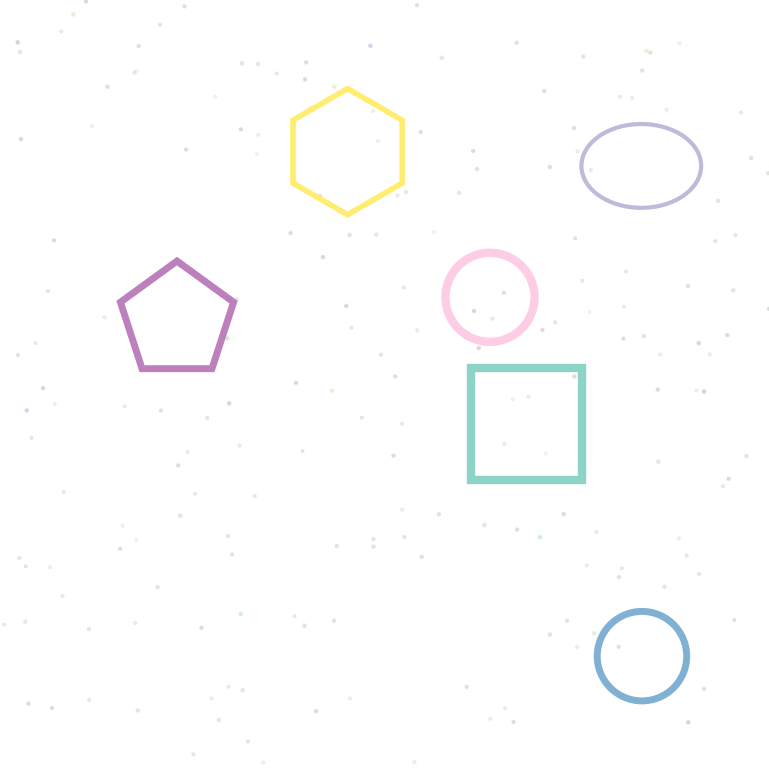[{"shape": "square", "thickness": 3, "radius": 0.36, "center": [0.684, 0.449]}, {"shape": "oval", "thickness": 1.5, "radius": 0.39, "center": [0.833, 0.785]}, {"shape": "circle", "thickness": 2.5, "radius": 0.29, "center": [0.834, 0.148]}, {"shape": "circle", "thickness": 3, "radius": 0.29, "center": [0.636, 0.614]}, {"shape": "pentagon", "thickness": 2.5, "radius": 0.39, "center": [0.23, 0.584]}, {"shape": "hexagon", "thickness": 2, "radius": 0.41, "center": [0.451, 0.803]}]